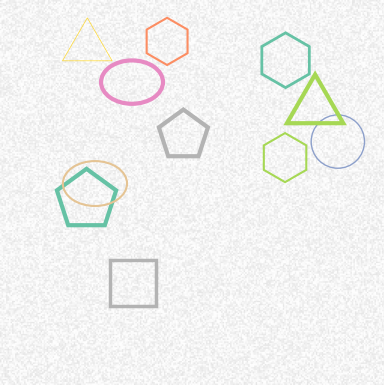[{"shape": "hexagon", "thickness": 2, "radius": 0.36, "center": [0.742, 0.844]}, {"shape": "pentagon", "thickness": 3, "radius": 0.4, "center": [0.225, 0.481]}, {"shape": "hexagon", "thickness": 1.5, "radius": 0.31, "center": [0.434, 0.892]}, {"shape": "circle", "thickness": 1, "radius": 0.35, "center": [0.878, 0.632]}, {"shape": "oval", "thickness": 3, "radius": 0.4, "center": [0.343, 0.787]}, {"shape": "hexagon", "thickness": 1.5, "radius": 0.32, "center": [0.74, 0.591]}, {"shape": "triangle", "thickness": 3, "radius": 0.42, "center": [0.818, 0.722]}, {"shape": "triangle", "thickness": 0.5, "radius": 0.37, "center": [0.227, 0.879]}, {"shape": "oval", "thickness": 1.5, "radius": 0.42, "center": [0.247, 0.523]}, {"shape": "square", "thickness": 2.5, "radius": 0.3, "center": [0.346, 0.266]}, {"shape": "pentagon", "thickness": 3, "radius": 0.33, "center": [0.476, 0.648]}]